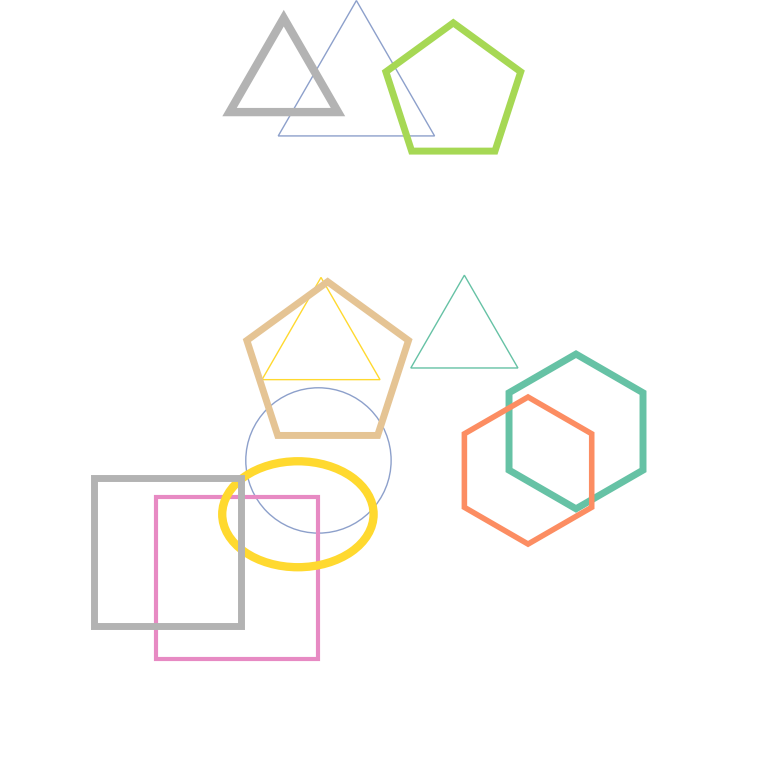[{"shape": "hexagon", "thickness": 2.5, "radius": 0.5, "center": [0.748, 0.44]}, {"shape": "triangle", "thickness": 0.5, "radius": 0.4, "center": [0.603, 0.562]}, {"shape": "hexagon", "thickness": 2, "radius": 0.48, "center": [0.686, 0.389]}, {"shape": "circle", "thickness": 0.5, "radius": 0.47, "center": [0.414, 0.402]}, {"shape": "triangle", "thickness": 0.5, "radius": 0.59, "center": [0.463, 0.882]}, {"shape": "square", "thickness": 1.5, "radius": 0.53, "center": [0.308, 0.249]}, {"shape": "pentagon", "thickness": 2.5, "radius": 0.46, "center": [0.589, 0.878]}, {"shape": "oval", "thickness": 3, "radius": 0.49, "center": [0.387, 0.332]}, {"shape": "triangle", "thickness": 0.5, "radius": 0.44, "center": [0.417, 0.551]}, {"shape": "pentagon", "thickness": 2.5, "radius": 0.55, "center": [0.426, 0.524]}, {"shape": "square", "thickness": 2.5, "radius": 0.48, "center": [0.218, 0.283]}, {"shape": "triangle", "thickness": 3, "radius": 0.41, "center": [0.369, 0.895]}]